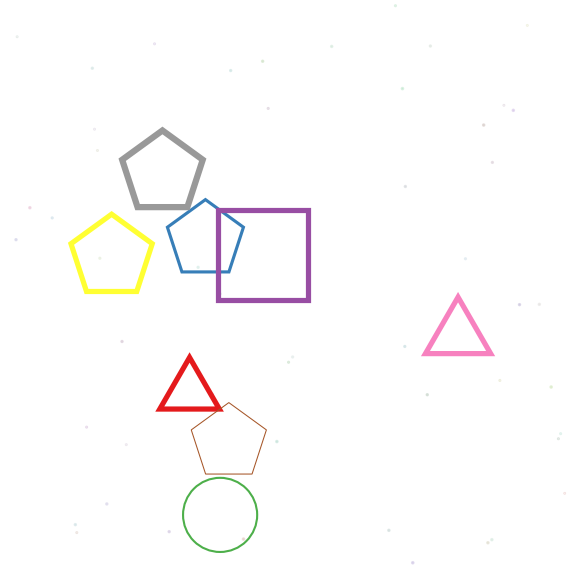[{"shape": "triangle", "thickness": 2.5, "radius": 0.3, "center": [0.328, 0.321]}, {"shape": "pentagon", "thickness": 1.5, "radius": 0.35, "center": [0.356, 0.584]}, {"shape": "circle", "thickness": 1, "radius": 0.32, "center": [0.381, 0.108]}, {"shape": "square", "thickness": 2.5, "radius": 0.39, "center": [0.456, 0.557]}, {"shape": "pentagon", "thickness": 2.5, "radius": 0.37, "center": [0.193, 0.554]}, {"shape": "pentagon", "thickness": 0.5, "radius": 0.34, "center": [0.396, 0.234]}, {"shape": "triangle", "thickness": 2.5, "radius": 0.33, "center": [0.793, 0.419]}, {"shape": "pentagon", "thickness": 3, "radius": 0.37, "center": [0.281, 0.7]}]